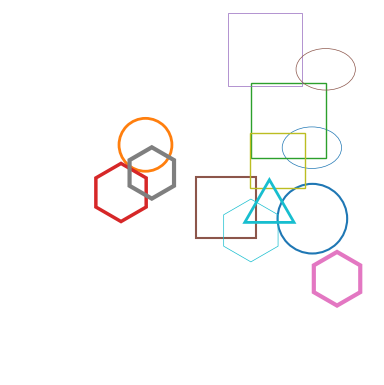[{"shape": "oval", "thickness": 0.5, "radius": 0.39, "center": [0.81, 0.616]}, {"shape": "circle", "thickness": 1.5, "radius": 0.45, "center": [0.811, 0.432]}, {"shape": "circle", "thickness": 2, "radius": 0.34, "center": [0.378, 0.624]}, {"shape": "square", "thickness": 1, "radius": 0.49, "center": [0.749, 0.686]}, {"shape": "hexagon", "thickness": 2.5, "radius": 0.38, "center": [0.314, 0.5]}, {"shape": "square", "thickness": 0.5, "radius": 0.48, "center": [0.688, 0.871]}, {"shape": "oval", "thickness": 0.5, "radius": 0.39, "center": [0.846, 0.82]}, {"shape": "square", "thickness": 1.5, "radius": 0.39, "center": [0.586, 0.461]}, {"shape": "hexagon", "thickness": 3, "radius": 0.35, "center": [0.875, 0.276]}, {"shape": "hexagon", "thickness": 3, "radius": 0.33, "center": [0.394, 0.551]}, {"shape": "square", "thickness": 1, "radius": 0.36, "center": [0.721, 0.583]}, {"shape": "triangle", "thickness": 2, "radius": 0.37, "center": [0.7, 0.459]}, {"shape": "hexagon", "thickness": 0.5, "radius": 0.41, "center": [0.652, 0.401]}]